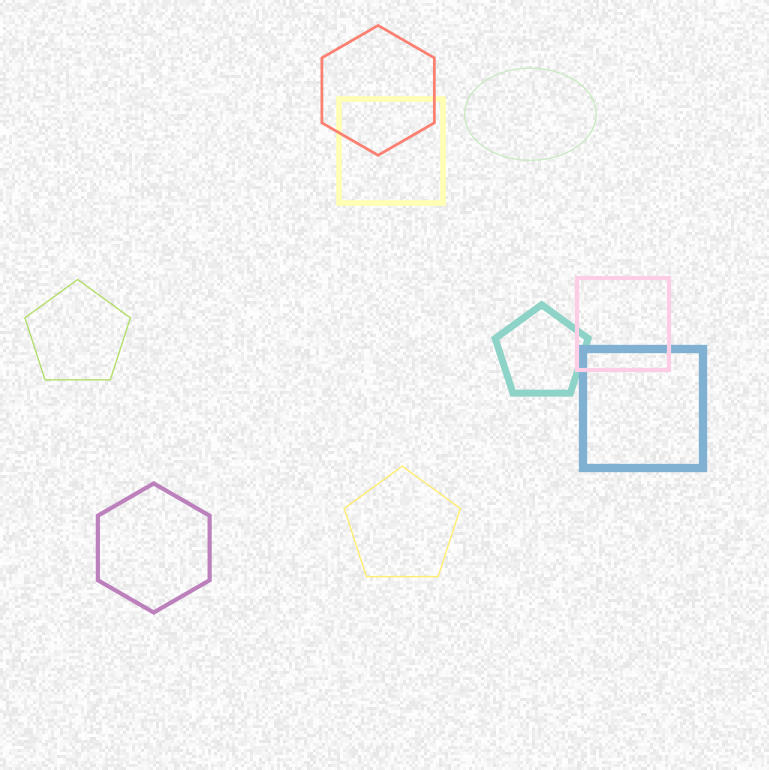[{"shape": "pentagon", "thickness": 2.5, "radius": 0.32, "center": [0.703, 0.541]}, {"shape": "square", "thickness": 2, "radius": 0.34, "center": [0.508, 0.804]}, {"shape": "hexagon", "thickness": 1, "radius": 0.42, "center": [0.491, 0.883]}, {"shape": "square", "thickness": 3, "radius": 0.39, "center": [0.835, 0.47]}, {"shape": "pentagon", "thickness": 0.5, "radius": 0.36, "center": [0.101, 0.565]}, {"shape": "square", "thickness": 1.5, "radius": 0.3, "center": [0.81, 0.579]}, {"shape": "hexagon", "thickness": 1.5, "radius": 0.42, "center": [0.2, 0.288]}, {"shape": "oval", "thickness": 0.5, "radius": 0.43, "center": [0.689, 0.852]}, {"shape": "pentagon", "thickness": 0.5, "radius": 0.4, "center": [0.522, 0.315]}]